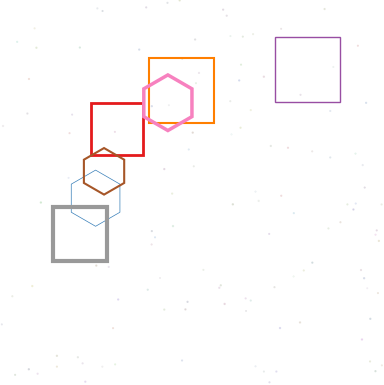[{"shape": "square", "thickness": 2, "radius": 0.33, "center": [0.304, 0.665]}, {"shape": "hexagon", "thickness": 0.5, "radius": 0.36, "center": [0.248, 0.485]}, {"shape": "square", "thickness": 1, "radius": 0.42, "center": [0.798, 0.818]}, {"shape": "square", "thickness": 1.5, "radius": 0.43, "center": [0.472, 0.764]}, {"shape": "hexagon", "thickness": 1.5, "radius": 0.3, "center": [0.27, 0.555]}, {"shape": "hexagon", "thickness": 2.5, "radius": 0.36, "center": [0.436, 0.733]}, {"shape": "square", "thickness": 3, "radius": 0.35, "center": [0.209, 0.392]}]